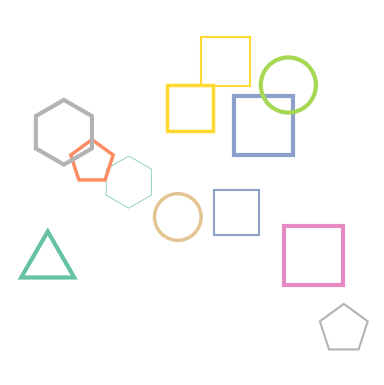[{"shape": "hexagon", "thickness": 0.5, "radius": 0.34, "center": [0.334, 0.527]}, {"shape": "triangle", "thickness": 3, "radius": 0.4, "center": [0.124, 0.319]}, {"shape": "pentagon", "thickness": 2.5, "radius": 0.29, "center": [0.239, 0.58]}, {"shape": "square", "thickness": 1.5, "radius": 0.29, "center": [0.615, 0.447]}, {"shape": "square", "thickness": 3, "radius": 0.38, "center": [0.683, 0.675]}, {"shape": "square", "thickness": 3, "radius": 0.38, "center": [0.815, 0.336]}, {"shape": "circle", "thickness": 3, "radius": 0.36, "center": [0.749, 0.779]}, {"shape": "square", "thickness": 1.5, "radius": 0.32, "center": [0.585, 0.839]}, {"shape": "square", "thickness": 2.5, "radius": 0.3, "center": [0.494, 0.72]}, {"shape": "circle", "thickness": 2.5, "radius": 0.3, "center": [0.462, 0.436]}, {"shape": "hexagon", "thickness": 3, "radius": 0.42, "center": [0.166, 0.657]}, {"shape": "pentagon", "thickness": 1.5, "radius": 0.33, "center": [0.893, 0.145]}]